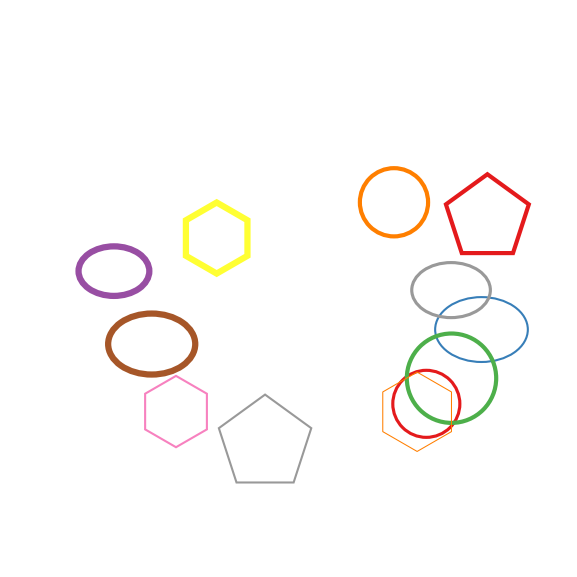[{"shape": "circle", "thickness": 1.5, "radius": 0.29, "center": [0.738, 0.3]}, {"shape": "pentagon", "thickness": 2, "radius": 0.38, "center": [0.844, 0.622]}, {"shape": "oval", "thickness": 1, "radius": 0.4, "center": [0.834, 0.428]}, {"shape": "circle", "thickness": 2, "radius": 0.39, "center": [0.782, 0.344]}, {"shape": "oval", "thickness": 3, "radius": 0.31, "center": [0.197, 0.53]}, {"shape": "circle", "thickness": 2, "radius": 0.3, "center": [0.682, 0.649]}, {"shape": "hexagon", "thickness": 0.5, "radius": 0.34, "center": [0.722, 0.286]}, {"shape": "hexagon", "thickness": 3, "radius": 0.31, "center": [0.375, 0.587]}, {"shape": "oval", "thickness": 3, "radius": 0.38, "center": [0.263, 0.403]}, {"shape": "hexagon", "thickness": 1, "radius": 0.31, "center": [0.305, 0.286]}, {"shape": "pentagon", "thickness": 1, "radius": 0.42, "center": [0.459, 0.232]}, {"shape": "oval", "thickness": 1.5, "radius": 0.34, "center": [0.781, 0.497]}]